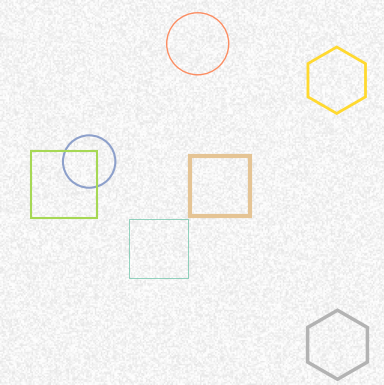[{"shape": "square", "thickness": 0.5, "radius": 0.38, "center": [0.411, 0.354]}, {"shape": "circle", "thickness": 1, "radius": 0.4, "center": [0.514, 0.886]}, {"shape": "circle", "thickness": 1.5, "radius": 0.34, "center": [0.232, 0.58]}, {"shape": "square", "thickness": 1.5, "radius": 0.43, "center": [0.167, 0.521]}, {"shape": "hexagon", "thickness": 2, "radius": 0.43, "center": [0.875, 0.792]}, {"shape": "square", "thickness": 3, "radius": 0.39, "center": [0.572, 0.517]}, {"shape": "hexagon", "thickness": 2.5, "radius": 0.45, "center": [0.877, 0.105]}]